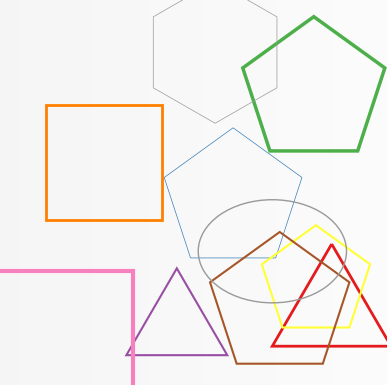[{"shape": "triangle", "thickness": 2, "radius": 0.88, "center": [0.856, 0.189]}, {"shape": "pentagon", "thickness": 0.5, "radius": 0.93, "center": [0.602, 0.481]}, {"shape": "pentagon", "thickness": 2.5, "radius": 0.96, "center": [0.81, 0.764]}, {"shape": "triangle", "thickness": 1.5, "radius": 0.75, "center": [0.456, 0.153]}, {"shape": "square", "thickness": 2, "radius": 0.75, "center": [0.269, 0.579]}, {"shape": "pentagon", "thickness": 1.5, "radius": 0.73, "center": [0.815, 0.268]}, {"shape": "pentagon", "thickness": 1.5, "radius": 0.95, "center": [0.722, 0.208]}, {"shape": "square", "thickness": 3, "radius": 0.94, "center": [0.156, 0.108]}, {"shape": "hexagon", "thickness": 0.5, "radius": 0.92, "center": [0.555, 0.864]}, {"shape": "oval", "thickness": 1, "radius": 0.96, "center": [0.703, 0.347]}]